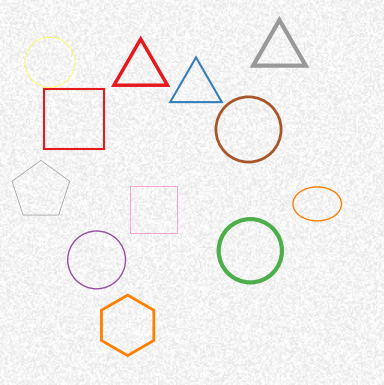[{"shape": "square", "thickness": 1.5, "radius": 0.39, "center": [0.192, 0.69]}, {"shape": "triangle", "thickness": 2.5, "radius": 0.4, "center": [0.365, 0.819]}, {"shape": "triangle", "thickness": 1.5, "radius": 0.39, "center": [0.509, 0.773]}, {"shape": "circle", "thickness": 3, "radius": 0.41, "center": [0.65, 0.349]}, {"shape": "circle", "thickness": 1, "radius": 0.38, "center": [0.251, 0.325]}, {"shape": "hexagon", "thickness": 2, "radius": 0.39, "center": [0.332, 0.155]}, {"shape": "oval", "thickness": 1, "radius": 0.32, "center": [0.824, 0.47]}, {"shape": "circle", "thickness": 0.5, "radius": 0.33, "center": [0.13, 0.838]}, {"shape": "circle", "thickness": 2, "radius": 0.42, "center": [0.645, 0.664]}, {"shape": "square", "thickness": 0.5, "radius": 0.3, "center": [0.399, 0.456]}, {"shape": "triangle", "thickness": 3, "radius": 0.39, "center": [0.726, 0.869]}, {"shape": "pentagon", "thickness": 0.5, "radius": 0.39, "center": [0.106, 0.505]}]